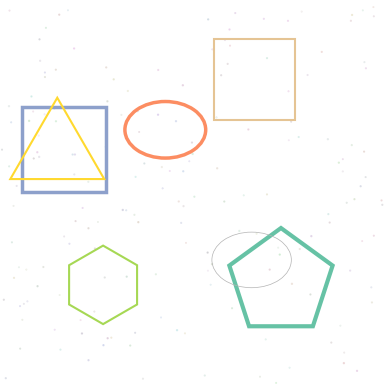[{"shape": "pentagon", "thickness": 3, "radius": 0.71, "center": [0.73, 0.267]}, {"shape": "oval", "thickness": 2.5, "radius": 0.52, "center": [0.429, 0.663]}, {"shape": "square", "thickness": 2.5, "radius": 0.55, "center": [0.166, 0.612]}, {"shape": "hexagon", "thickness": 1.5, "radius": 0.51, "center": [0.268, 0.26]}, {"shape": "triangle", "thickness": 1.5, "radius": 0.7, "center": [0.149, 0.605]}, {"shape": "square", "thickness": 1.5, "radius": 0.53, "center": [0.661, 0.794]}, {"shape": "oval", "thickness": 0.5, "radius": 0.52, "center": [0.654, 0.325]}]